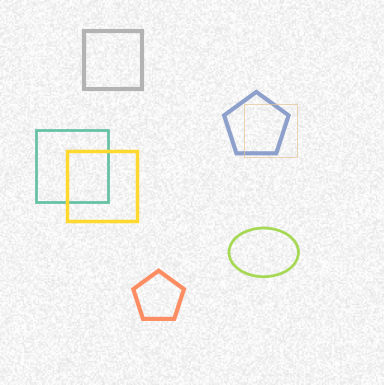[{"shape": "square", "thickness": 2, "radius": 0.47, "center": [0.186, 0.569]}, {"shape": "pentagon", "thickness": 3, "radius": 0.35, "center": [0.412, 0.228]}, {"shape": "pentagon", "thickness": 3, "radius": 0.44, "center": [0.666, 0.673]}, {"shape": "oval", "thickness": 2, "radius": 0.45, "center": [0.685, 0.344]}, {"shape": "square", "thickness": 2.5, "radius": 0.45, "center": [0.264, 0.516]}, {"shape": "square", "thickness": 0.5, "radius": 0.35, "center": [0.702, 0.661]}, {"shape": "square", "thickness": 3, "radius": 0.38, "center": [0.293, 0.844]}]